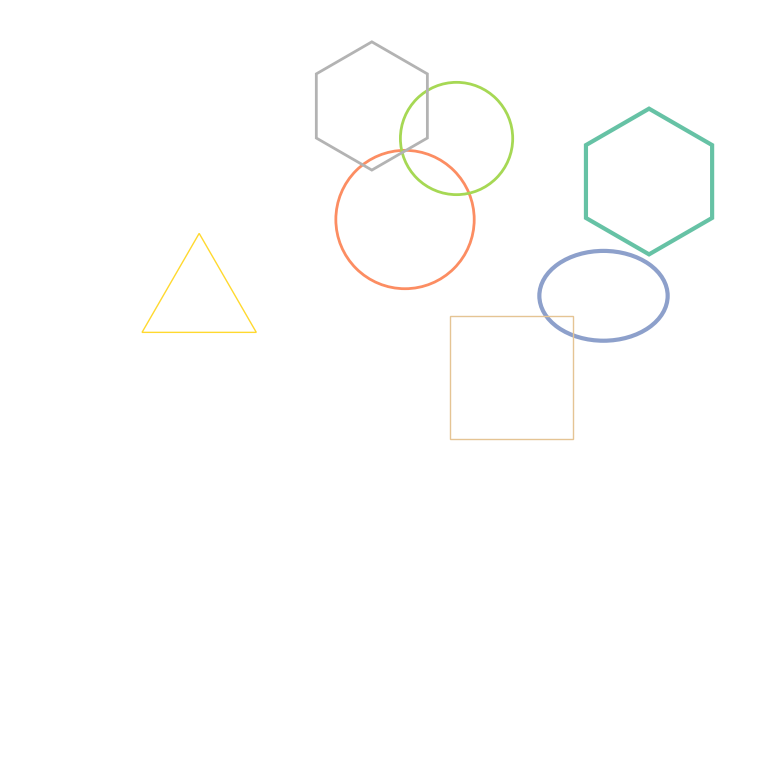[{"shape": "hexagon", "thickness": 1.5, "radius": 0.47, "center": [0.843, 0.764]}, {"shape": "circle", "thickness": 1, "radius": 0.45, "center": [0.526, 0.715]}, {"shape": "oval", "thickness": 1.5, "radius": 0.42, "center": [0.784, 0.616]}, {"shape": "circle", "thickness": 1, "radius": 0.36, "center": [0.593, 0.82]}, {"shape": "triangle", "thickness": 0.5, "radius": 0.43, "center": [0.259, 0.611]}, {"shape": "square", "thickness": 0.5, "radius": 0.4, "center": [0.664, 0.51]}, {"shape": "hexagon", "thickness": 1, "radius": 0.42, "center": [0.483, 0.862]}]